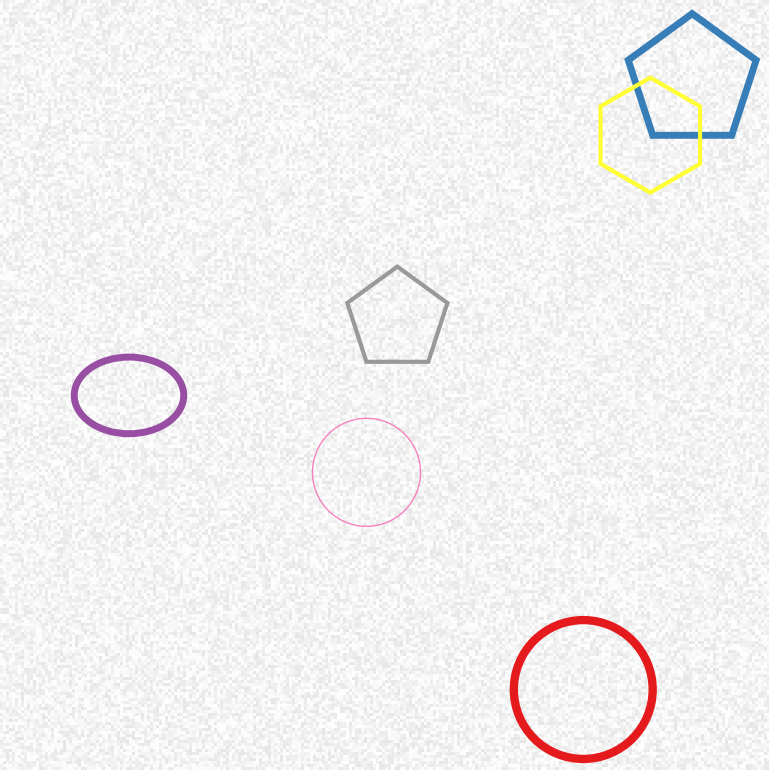[{"shape": "circle", "thickness": 3, "radius": 0.45, "center": [0.757, 0.105]}, {"shape": "pentagon", "thickness": 2.5, "radius": 0.44, "center": [0.899, 0.895]}, {"shape": "oval", "thickness": 2.5, "radius": 0.36, "center": [0.168, 0.487]}, {"shape": "hexagon", "thickness": 1.5, "radius": 0.37, "center": [0.845, 0.825]}, {"shape": "circle", "thickness": 0.5, "radius": 0.35, "center": [0.476, 0.387]}, {"shape": "pentagon", "thickness": 1.5, "radius": 0.34, "center": [0.516, 0.585]}]